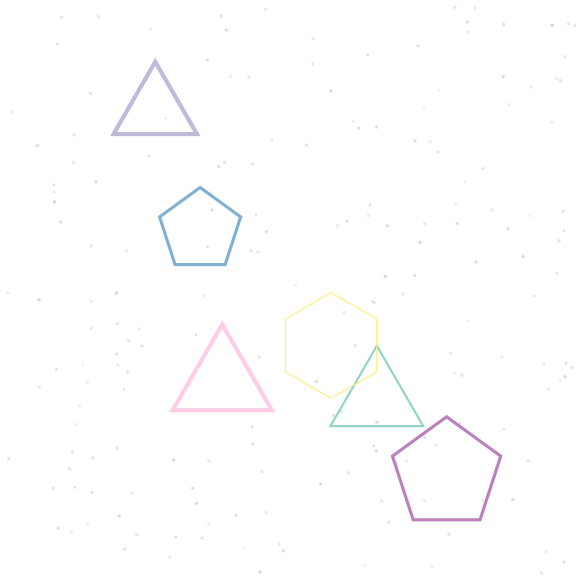[{"shape": "triangle", "thickness": 1, "radius": 0.46, "center": [0.653, 0.308]}, {"shape": "triangle", "thickness": 2, "radius": 0.42, "center": [0.269, 0.809]}, {"shape": "pentagon", "thickness": 1.5, "radius": 0.37, "center": [0.347, 0.601]}, {"shape": "triangle", "thickness": 2, "radius": 0.5, "center": [0.385, 0.338]}, {"shape": "pentagon", "thickness": 1.5, "radius": 0.49, "center": [0.773, 0.179]}, {"shape": "hexagon", "thickness": 0.5, "radius": 0.46, "center": [0.573, 0.401]}]